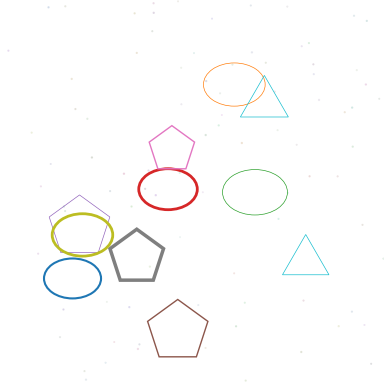[{"shape": "oval", "thickness": 1.5, "radius": 0.37, "center": [0.188, 0.277]}, {"shape": "oval", "thickness": 0.5, "radius": 0.4, "center": [0.609, 0.78]}, {"shape": "oval", "thickness": 0.5, "radius": 0.42, "center": [0.662, 0.501]}, {"shape": "oval", "thickness": 2, "radius": 0.38, "center": [0.436, 0.509]}, {"shape": "pentagon", "thickness": 0.5, "radius": 0.41, "center": [0.207, 0.411]}, {"shape": "pentagon", "thickness": 1, "radius": 0.41, "center": [0.462, 0.14]}, {"shape": "pentagon", "thickness": 1, "radius": 0.31, "center": [0.446, 0.612]}, {"shape": "pentagon", "thickness": 2.5, "radius": 0.37, "center": [0.355, 0.331]}, {"shape": "oval", "thickness": 2, "radius": 0.39, "center": [0.214, 0.39]}, {"shape": "triangle", "thickness": 0.5, "radius": 0.36, "center": [0.687, 0.732]}, {"shape": "triangle", "thickness": 0.5, "radius": 0.35, "center": [0.794, 0.321]}]